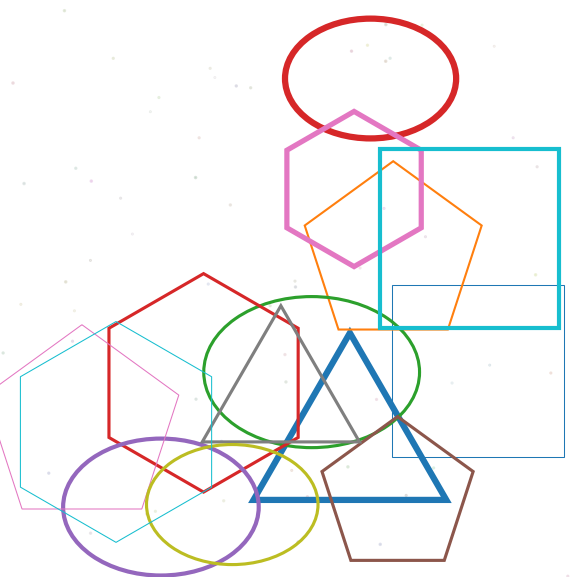[{"shape": "square", "thickness": 0.5, "radius": 0.75, "center": [0.828, 0.357]}, {"shape": "triangle", "thickness": 3, "radius": 0.96, "center": [0.606, 0.23]}, {"shape": "pentagon", "thickness": 1, "radius": 0.81, "center": [0.681, 0.559]}, {"shape": "oval", "thickness": 1.5, "radius": 0.93, "center": [0.54, 0.355]}, {"shape": "oval", "thickness": 3, "radius": 0.74, "center": [0.642, 0.863]}, {"shape": "hexagon", "thickness": 1.5, "radius": 0.95, "center": [0.352, 0.336]}, {"shape": "oval", "thickness": 2, "radius": 0.85, "center": [0.279, 0.121]}, {"shape": "pentagon", "thickness": 1.5, "radius": 0.69, "center": [0.688, 0.14]}, {"shape": "pentagon", "thickness": 0.5, "radius": 0.88, "center": [0.142, 0.26]}, {"shape": "hexagon", "thickness": 2.5, "radius": 0.67, "center": [0.613, 0.672]}, {"shape": "triangle", "thickness": 1.5, "radius": 0.79, "center": [0.486, 0.313]}, {"shape": "oval", "thickness": 1.5, "radius": 0.74, "center": [0.402, 0.125]}, {"shape": "square", "thickness": 2, "radius": 0.78, "center": [0.812, 0.587]}, {"shape": "hexagon", "thickness": 0.5, "radius": 0.96, "center": [0.201, 0.251]}]